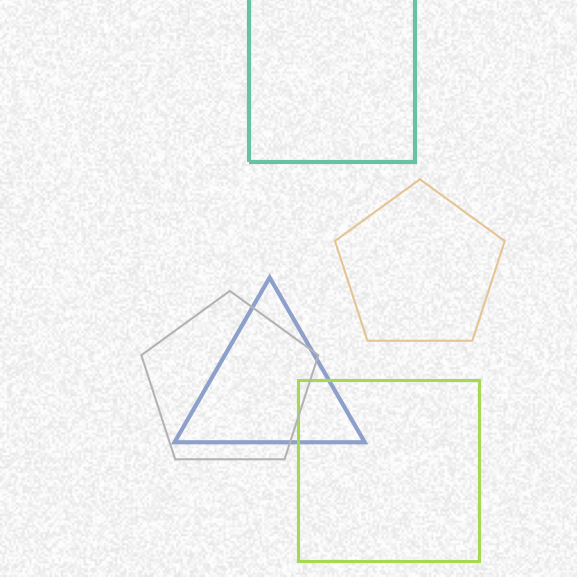[{"shape": "square", "thickness": 2, "radius": 0.72, "center": [0.575, 0.863]}, {"shape": "triangle", "thickness": 2, "radius": 0.95, "center": [0.467, 0.328]}, {"shape": "square", "thickness": 1.5, "radius": 0.78, "center": [0.673, 0.184]}, {"shape": "pentagon", "thickness": 1, "radius": 0.77, "center": [0.727, 0.534]}, {"shape": "pentagon", "thickness": 1, "radius": 0.81, "center": [0.398, 0.334]}]